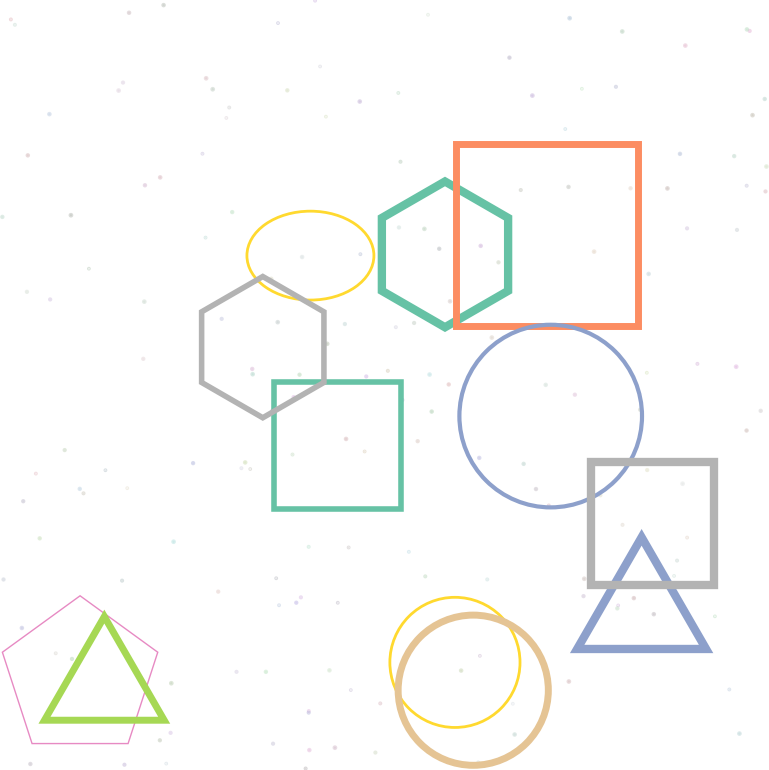[{"shape": "hexagon", "thickness": 3, "radius": 0.47, "center": [0.578, 0.67]}, {"shape": "square", "thickness": 2, "radius": 0.41, "center": [0.438, 0.422]}, {"shape": "square", "thickness": 2.5, "radius": 0.59, "center": [0.71, 0.695]}, {"shape": "circle", "thickness": 1.5, "radius": 0.59, "center": [0.715, 0.46]}, {"shape": "triangle", "thickness": 3, "radius": 0.48, "center": [0.833, 0.206]}, {"shape": "pentagon", "thickness": 0.5, "radius": 0.53, "center": [0.104, 0.12]}, {"shape": "triangle", "thickness": 2.5, "radius": 0.45, "center": [0.136, 0.11]}, {"shape": "oval", "thickness": 1, "radius": 0.41, "center": [0.403, 0.668]}, {"shape": "circle", "thickness": 1, "radius": 0.42, "center": [0.591, 0.14]}, {"shape": "circle", "thickness": 2.5, "radius": 0.49, "center": [0.615, 0.104]}, {"shape": "square", "thickness": 3, "radius": 0.4, "center": [0.847, 0.32]}, {"shape": "hexagon", "thickness": 2, "radius": 0.46, "center": [0.341, 0.549]}]